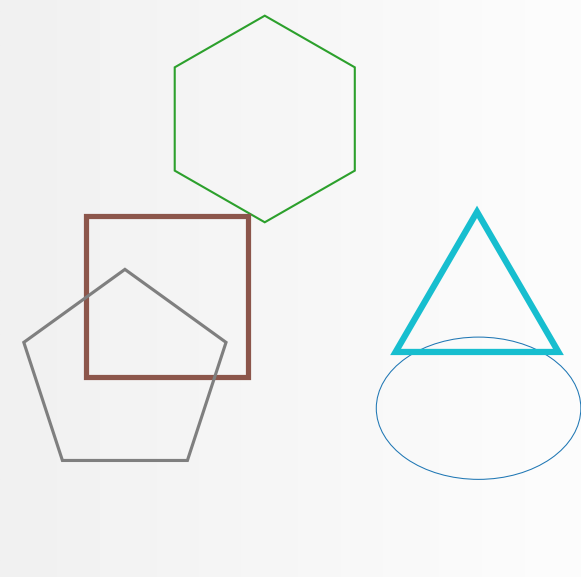[{"shape": "oval", "thickness": 0.5, "radius": 0.88, "center": [0.823, 0.292]}, {"shape": "hexagon", "thickness": 1, "radius": 0.89, "center": [0.456, 0.793]}, {"shape": "square", "thickness": 2.5, "radius": 0.7, "center": [0.287, 0.486]}, {"shape": "pentagon", "thickness": 1.5, "radius": 0.91, "center": [0.215, 0.35]}, {"shape": "triangle", "thickness": 3, "radius": 0.81, "center": [0.821, 0.471]}]